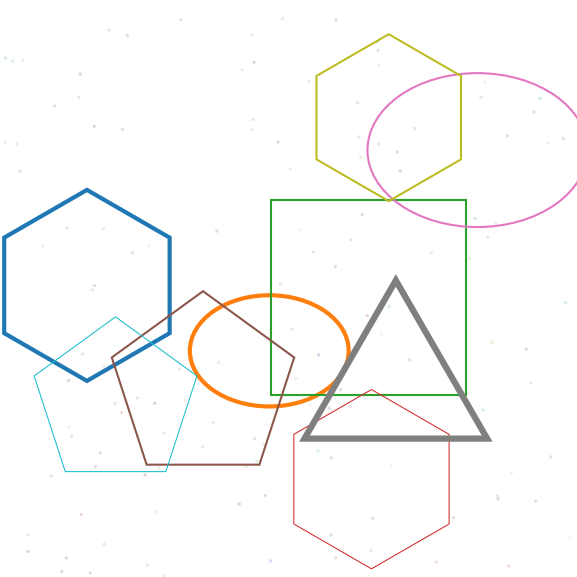[{"shape": "hexagon", "thickness": 2, "radius": 0.83, "center": [0.151, 0.505]}, {"shape": "oval", "thickness": 2, "radius": 0.69, "center": [0.466, 0.392]}, {"shape": "square", "thickness": 1, "radius": 0.84, "center": [0.638, 0.484]}, {"shape": "hexagon", "thickness": 0.5, "radius": 0.78, "center": [0.643, 0.169]}, {"shape": "pentagon", "thickness": 1, "radius": 0.83, "center": [0.352, 0.329]}, {"shape": "oval", "thickness": 1, "radius": 0.95, "center": [0.827, 0.739]}, {"shape": "triangle", "thickness": 3, "radius": 0.91, "center": [0.685, 0.331]}, {"shape": "hexagon", "thickness": 1, "radius": 0.72, "center": [0.673, 0.795]}, {"shape": "pentagon", "thickness": 0.5, "radius": 0.74, "center": [0.2, 0.302]}]